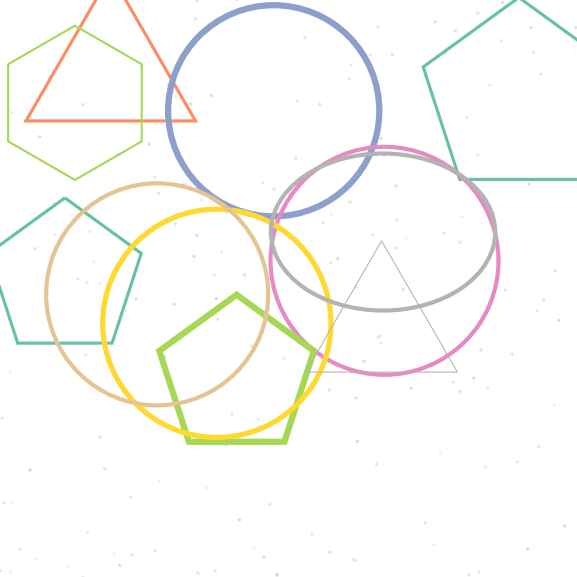[{"shape": "pentagon", "thickness": 1.5, "radius": 0.87, "center": [0.898, 0.829]}, {"shape": "pentagon", "thickness": 1.5, "radius": 0.7, "center": [0.112, 0.517]}, {"shape": "triangle", "thickness": 1.5, "radius": 0.85, "center": [0.192, 0.874]}, {"shape": "circle", "thickness": 3, "radius": 0.91, "center": [0.474, 0.807]}, {"shape": "circle", "thickness": 2, "radius": 0.99, "center": [0.666, 0.548]}, {"shape": "hexagon", "thickness": 1, "radius": 0.67, "center": [0.13, 0.821]}, {"shape": "pentagon", "thickness": 3, "radius": 0.7, "center": [0.41, 0.348]}, {"shape": "circle", "thickness": 2.5, "radius": 0.99, "center": [0.375, 0.439]}, {"shape": "circle", "thickness": 2, "radius": 0.96, "center": [0.272, 0.489]}, {"shape": "triangle", "thickness": 0.5, "radius": 0.76, "center": [0.661, 0.431]}, {"shape": "oval", "thickness": 2, "radius": 0.97, "center": [0.663, 0.597]}]